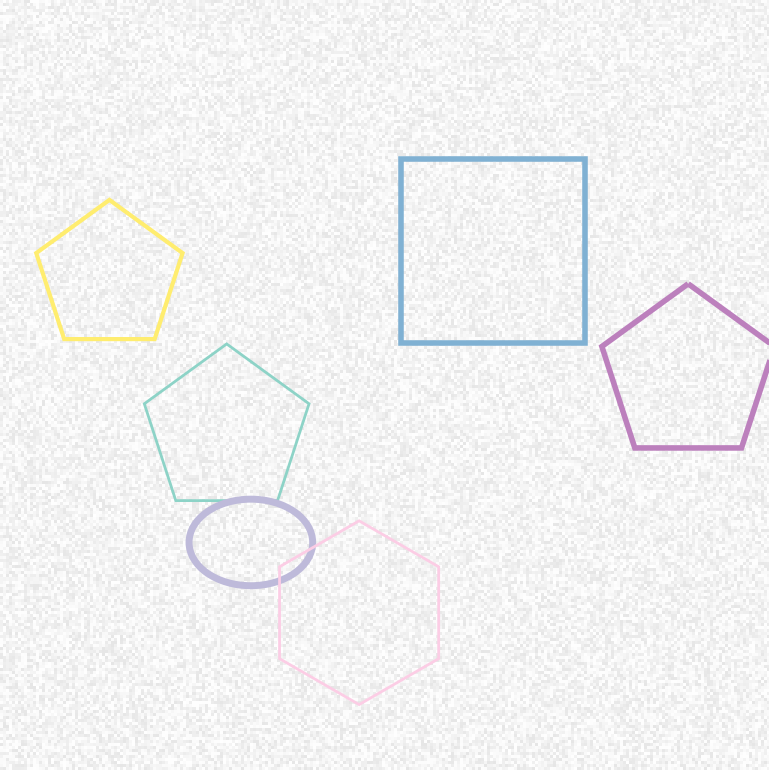[{"shape": "pentagon", "thickness": 1, "radius": 0.56, "center": [0.294, 0.441]}, {"shape": "oval", "thickness": 2.5, "radius": 0.4, "center": [0.326, 0.296]}, {"shape": "square", "thickness": 2, "radius": 0.6, "center": [0.64, 0.674]}, {"shape": "hexagon", "thickness": 1, "radius": 0.6, "center": [0.466, 0.204]}, {"shape": "pentagon", "thickness": 2, "radius": 0.59, "center": [0.894, 0.514]}, {"shape": "pentagon", "thickness": 1.5, "radius": 0.5, "center": [0.142, 0.64]}]